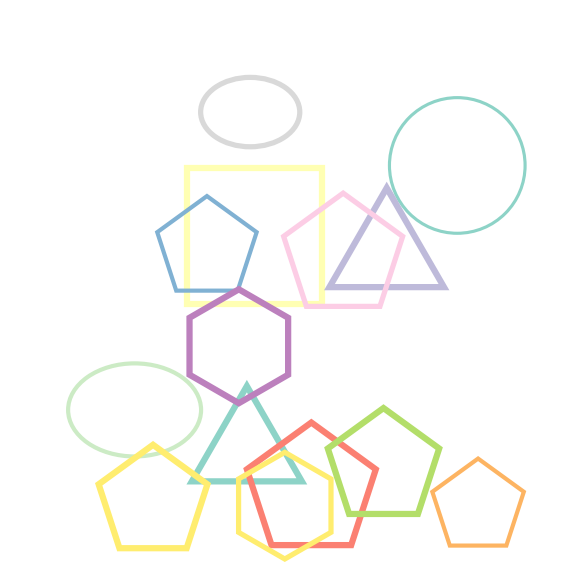[{"shape": "triangle", "thickness": 3, "radius": 0.55, "center": [0.427, 0.221]}, {"shape": "circle", "thickness": 1.5, "radius": 0.59, "center": [0.792, 0.713]}, {"shape": "square", "thickness": 3, "radius": 0.59, "center": [0.441, 0.591]}, {"shape": "triangle", "thickness": 3, "radius": 0.57, "center": [0.67, 0.559]}, {"shape": "pentagon", "thickness": 3, "radius": 0.59, "center": [0.539, 0.15]}, {"shape": "pentagon", "thickness": 2, "radius": 0.45, "center": [0.358, 0.569]}, {"shape": "pentagon", "thickness": 2, "radius": 0.42, "center": [0.828, 0.122]}, {"shape": "pentagon", "thickness": 3, "radius": 0.51, "center": [0.664, 0.191]}, {"shape": "pentagon", "thickness": 2.5, "radius": 0.54, "center": [0.594, 0.556]}, {"shape": "oval", "thickness": 2.5, "radius": 0.43, "center": [0.433, 0.805]}, {"shape": "hexagon", "thickness": 3, "radius": 0.49, "center": [0.414, 0.4]}, {"shape": "oval", "thickness": 2, "radius": 0.58, "center": [0.233, 0.289]}, {"shape": "hexagon", "thickness": 2.5, "radius": 0.46, "center": [0.493, 0.124]}, {"shape": "pentagon", "thickness": 3, "radius": 0.49, "center": [0.265, 0.13]}]